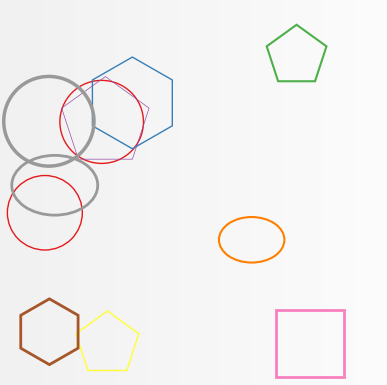[{"shape": "circle", "thickness": 1, "radius": 0.48, "center": [0.116, 0.447]}, {"shape": "circle", "thickness": 1, "radius": 0.54, "center": [0.262, 0.683]}, {"shape": "hexagon", "thickness": 1, "radius": 0.6, "center": [0.342, 0.733]}, {"shape": "pentagon", "thickness": 1.5, "radius": 0.41, "center": [0.765, 0.855]}, {"shape": "pentagon", "thickness": 0.5, "radius": 0.59, "center": [0.272, 0.683]}, {"shape": "oval", "thickness": 1.5, "radius": 0.42, "center": [0.649, 0.377]}, {"shape": "pentagon", "thickness": 1, "radius": 0.43, "center": [0.277, 0.107]}, {"shape": "hexagon", "thickness": 2, "radius": 0.43, "center": [0.128, 0.138]}, {"shape": "square", "thickness": 2, "radius": 0.43, "center": [0.8, 0.108]}, {"shape": "oval", "thickness": 2, "radius": 0.55, "center": [0.141, 0.519]}, {"shape": "circle", "thickness": 2.5, "radius": 0.58, "center": [0.126, 0.685]}]